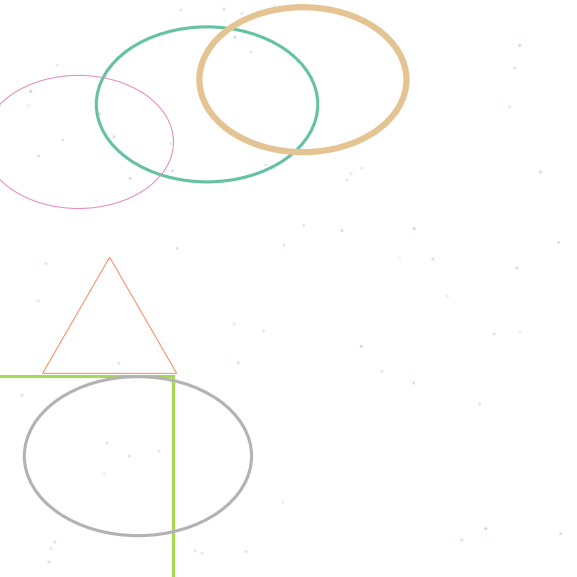[{"shape": "oval", "thickness": 1.5, "radius": 0.96, "center": [0.358, 0.818]}, {"shape": "triangle", "thickness": 0.5, "radius": 0.67, "center": [0.19, 0.42]}, {"shape": "oval", "thickness": 0.5, "radius": 0.82, "center": [0.136, 0.753]}, {"shape": "square", "thickness": 1.5, "radius": 0.9, "center": [0.12, 0.168]}, {"shape": "oval", "thickness": 3, "radius": 0.9, "center": [0.525, 0.861]}, {"shape": "oval", "thickness": 1.5, "radius": 0.98, "center": [0.239, 0.209]}]